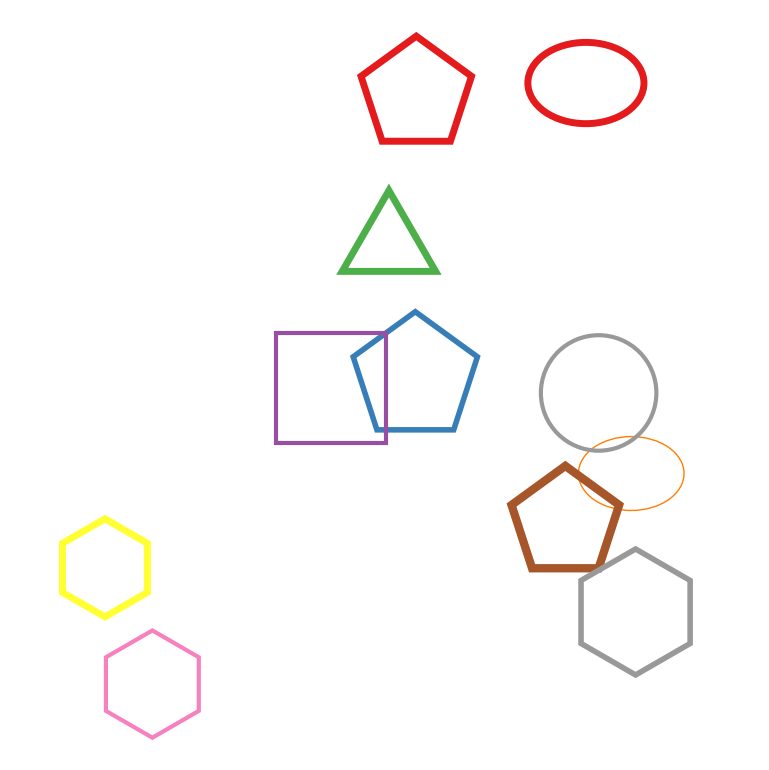[{"shape": "oval", "thickness": 2.5, "radius": 0.38, "center": [0.761, 0.892]}, {"shape": "pentagon", "thickness": 2.5, "radius": 0.38, "center": [0.541, 0.878]}, {"shape": "pentagon", "thickness": 2, "radius": 0.42, "center": [0.539, 0.51]}, {"shape": "triangle", "thickness": 2.5, "radius": 0.35, "center": [0.505, 0.683]}, {"shape": "square", "thickness": 1.5, "radius": 0.36, "center": [0.43, 0.496]}, {"shape": "oval", "thickness": 0.5, "radius": 0.34, "center": [0.82, 0.385]}, {"shape": "hexagon", "thickness": 2.5, "radius": 0.32, "center": [0.136, 0.263]}, {"shape": "pentagon", "thickness": 3, "radius": 0.37, "center": [0.734, 0.321]}, {"shape": "hexagon", "thickness": 1.5, "radius": 0.35, "center": [0.198, 0.112]}, {"shape": "circle", "thickness": 1.5, "radius": 0.38, "center": [0.777, 0.49]}, {"shape": "hexagon", "thickness": 2, "radius": 0.41, "center": [0.825, 0.205]}]